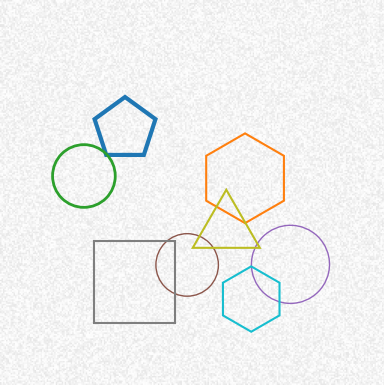[{"shape": "pentagon", "thickness": 3, "radius": 0.42, "center": [0.325, 0.665]}, {"shape": "hexagon", "thickness": 1.5, "radius": 0.58, "center": [0.637, 0.537]}, {"shape": "circle", "thickness": 2, "radius": 0.41, "center": [0.218, 0.543]}, {"shape": "circle", "thickness": 1, "radius": 0.51, "center": [0.754, 0.313]}, {"shape": "circle", "thickness": 1, "radius": 0.41, "center": [0.486, 0.312]}, {"shape": "square", "thickness": 1.5, "radius": 0.53, "center": [0.35, 0.267]}, {"shape": "triangle", "thickness": 1.5, "radius": 0.5, "center": [0.588, 0.407]}, {"shape": "hexagon", "thickness": 1.5, "radius": 0.42, "center": [0.653, 0.223]}]